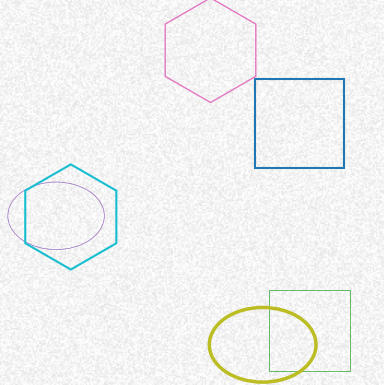[{"shape": "square", "thickness": 1.5, "radius": 0.58, "center": [0.779, 0.68]}, {"shape": "square", "thickness": 0.5, "radius": 0.53, "center": [0.805, 0.141]}, {"shape": "oval", "thickness": 0.5, "radius": 0.63, "center": [0.146, 0.439]}, {"shape": "hexagon", "thickness": 1, "radius": 0.68, "center": [0.547, 0.87]}, {"shape": "oval", "thickness": 2.5, "radius": 0.69, "center": [0.682, 0.104]}, {"shape": "hexagon", "thickness": 1.5, "radius": 0.68, "center": [0.184, 0.437]}]